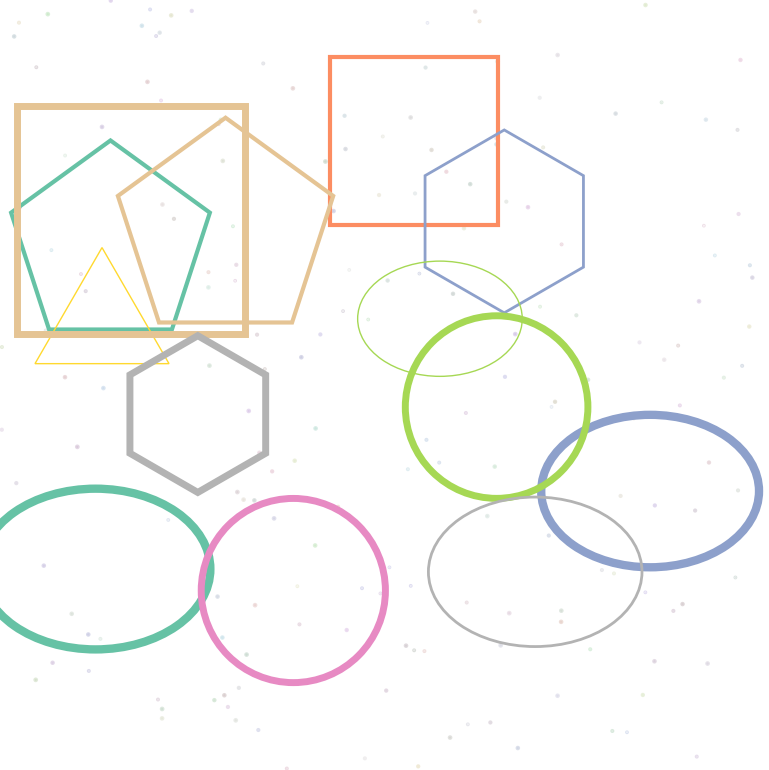[{"shape": "oval", "thickness": 3, "radius": 0.75, "center": [0.124, 0.261]}, {"shape": "pentagon", "thickness": 1.5, "radius": 0.68, "center": [0.143, 0.682]}, {"shape": "square", "thickness": 1.5, "radius": 0.54, "center": [0.538, 0.817]}, {"shape": "oval", "thickness": 3, "radius": 0.71, "center": [0.844, 0.362]}, {"shape": "hexagon", "thickness": 1, "radius": 0.59, "center": [0.655, 0.712]}, {"shape": "circle", "thickness": 2.5, "radius": 0.6, "center": [0.381, 0.233]}, {"shape": "circle", "thickness": 2.5, "radius": 0.59, "center": [0.645, 0.471]}, {"shape": "oval", "thickness": 0.5, "radius": 0.53, "center": [0.571, 0.586]}, {"shape": "triangle", "thickness": 0.5, "radius": 0.5, "center": [0.132, 0.578]}, {"shape": "pentagon", "thickness": 1.5, "radius": 0.73, "center": [0.293, 0.7]}, {"shape": "square", "thickness": 2.5, "radius": 0.74, "center": [0.17, 0.714]}, {"shape": "hexagon", "thickness": 2.5, "radius": 0.51, "center": [0.257, 0.462]}, {"shape": "oval", "thickness": 1, "radius": 0.69, "center": [0.695, 0.257]}]